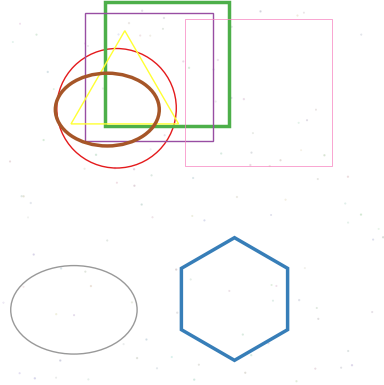[{"shape": "circle", "thickness": 1, "radius": 0.78, "center": [0.303, 0.719]}, {"shape": "hexagon", "thickness": 2.5, "radius": 0.8, "center": [0.609, 0.223]}, {"shape": "square", "thickness": 2.5, "radius": 0.8, "center": [0.434, 0.834]}, {"shape": "square", "thickness": 1, "radius": 0.83, "center": [0.387, 0.8]}, {"shape": "triangle", "thickness": 1, "radius": 0.81, "center": [0.324, 0.759]}, {"shape": "oval", "thickness": 2.5, "radius": 0.67, "center": [0.279, 0.715]}, {"shape": "square", "thickness": 0.5, "radius": 0.96, "center": [0.671, 0.76]}, {"shape": "oval", "thickness": 1, "radius": 0.82, "center": [0.192, 0.195]}]